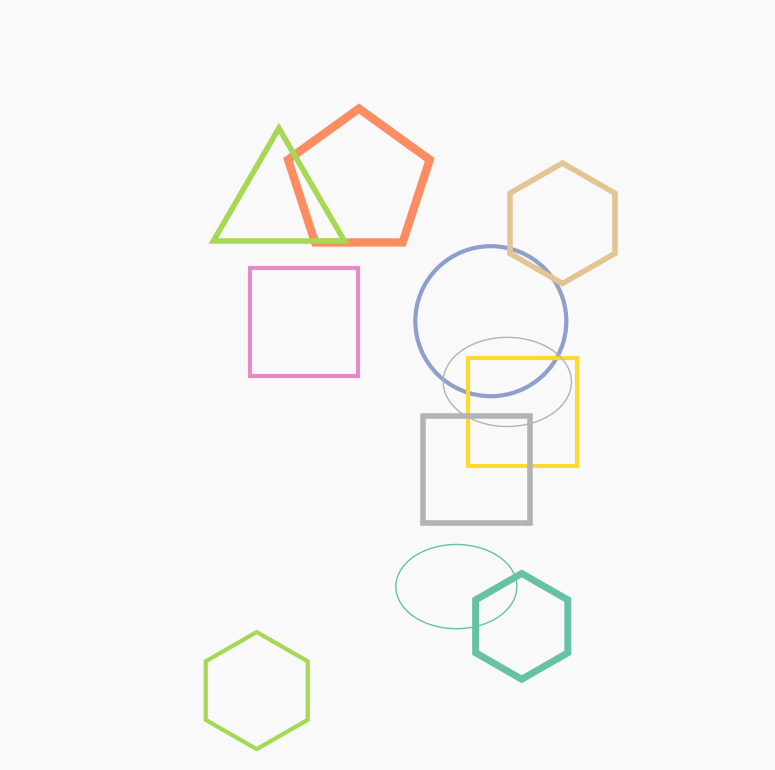[{"shape": "oval", "thickness": 0.5, "radius": 0.39, "center": [0.589, 0.238]}, {"shape": "hexagon", "thickness": 2.5, "radius": 0.34, "center": [0.673, 0.187]}, {"shape": "pentagon", "thickness": 3, "radius": 0.48, "center": [0.463, 0.763]}, {"shape": "circle", "thickness": 1.5, "radius": 0.49, "center": [0.633, 0.583]}, {"shape": "square", "thickness": 1.5, "radius": 0.35, "center": [0.392, 0.582]}, {"shape": "triangle", "thickness": 2, "radius": 0.49, "center": [0.36, 0.736]}, {"shape": "hexagon", "thickness": 1.5, "radius": 0.38, "center": [0.331, 0.103]}, {"shape": "square", "thickness": 1.5, "radius": 0.35, "center": [0.674, 0.465]}, {"shape": "hexagon", "thickness": 2, "radius": 0.39, "center": [0.726, 0.71]}, {"shape": "square", "thickness": 2, "radius": 0.34, "center": [0.615, 0.39]}, {"shape": "oval", "thickness": 0.5, "radius": 0.41, "center": [0.655, 0.504]}]